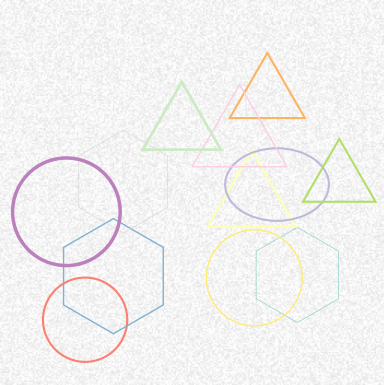[{"shape": "hexagon", "thickness": 0.5, "radius": 0.62, "center": [0.772, 0.286]}, {"shape": "triangle", "thickness": 1.5, "radius": 0.66, "center": [0.654, 0.477]}, {"shape": "oval", "thickness": 1.5, "radius": 0.67, "center": [0.72, 0.521]}, {"shape": "circle", "thickness": 1.5, "radius": 0.55, "center": [0.221, 0.17]}, {"shape": "hexagon", "thickness": 1, "radius": 0.75, "center": [0.295, 0.283]}, {"shape": "triangle", "thickness": 1.5, "radius": 0.56, "center": [0.694, 0.75]}, {"shape": "triangle", "thickness": 1.5, "radius": 0.54, "center": [0.881, 0.53]}, {"shape": "triangle", "thickness": 1, "radius": 0.71, "center": [0.622, 0.638]}, {"shape": "hexagon", "thickness": 0.5, "radius": 0.67, "center": [0.32, 0.528]}, {"shape": "circle", "thickness": 2.5, "radius": 0.7, "center": [0.172, 0.45]}, {"shape": "triangle", "thickness": 2, "radius": 0.59, "center": [0.472, 0.67]}, {"shape": "circle", "thickness": 1, "radius": 0.62, "center": [0.661, 0.278]}]